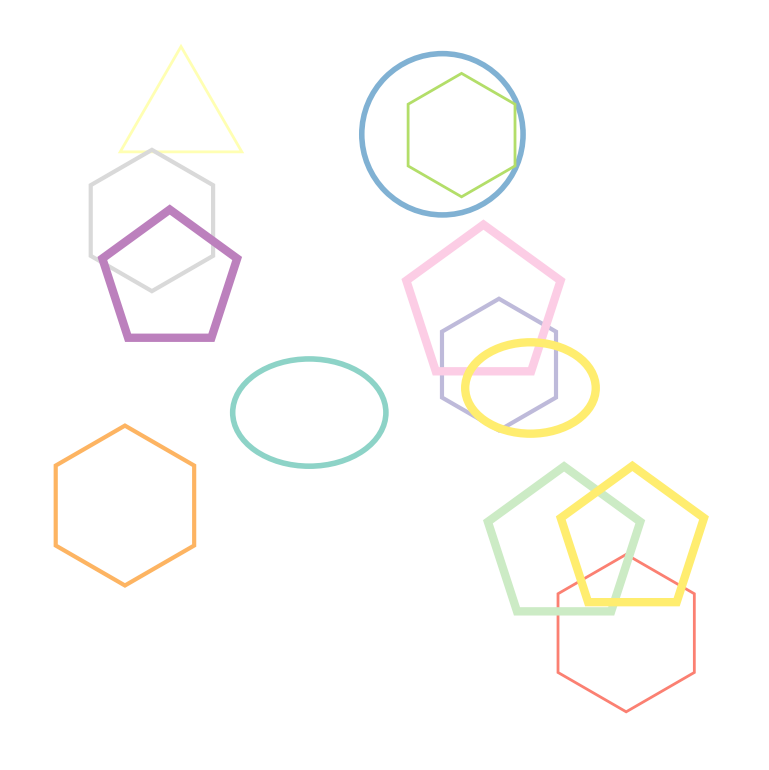[{"shape": "oval", "thickness": 2, "radius": 0.5, "center": [0.402, 0.464]}, {"shape": "triangle", "thickness": 1, "radius": 0.46, "center": [0.235, 0.848]}, {"shape": "hexagon", "thickness": 1.5, "radius": 0.43, "center": [0.648, 0.527]}, {"shape": "hexagon", "thickness": 1, "radius": 0.51, "center": [0.813, 0.178]}, {"shape": "circle", "thickness": 2, "radius": 0.52, "center": [0.575, 0.826]}, {"shape": "hexagon", "thickness": 1.5, "radius": 0.52, "center": [0.162, 0.343]}, {"shape": "hexagon", "thickness": 1, "radius": 0.4, "center": [0.599, 0.825]}, {"shape": "pentagon", "thickness": 3, "radius": 0.53, "center": [0.628, 0.603]}, {"shape": "hexagon", "thickness": 1.5, "radius": 0.46, "center": [0.197, 0.714]}, {"shape": "pentagon", "thickness": 3, "radius": 0.46, "center": [0.22, 0.636]}, {"shape": "pentagon", "thickness": 3, "radius": 0.52, "center": [0.733, 0.29]}, {"shape": "pentagon", "thickness": 3, "radius": 0.49, "center": [0.821, 0.297]}, {"shape": "oval", "thickness": 3, "radius": 0.42, "center": [0.689, 0.496]}]